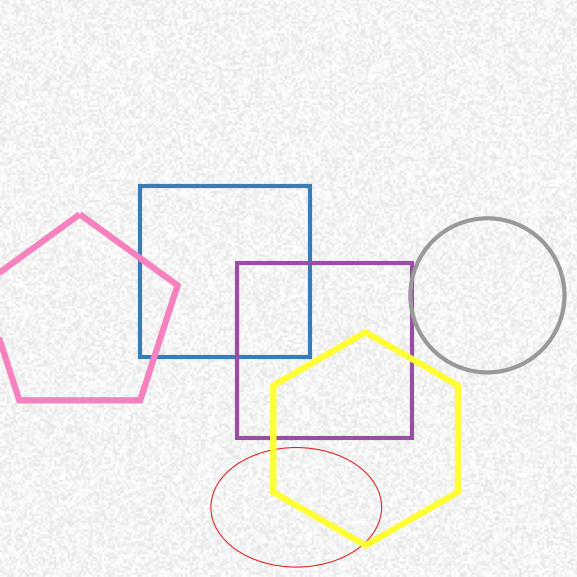[{"shape": "oval", "thickness": 0.5, "radius": 0.74, "center": [0.513, 0.121]}, {"shape": "square", "thickness": 2, "radius": 0.74, "center": [0.39, 0.529]}, {"shape": "square", "thickness": 2, "radius": 0.76, "center": [0.562, 0.392]}, {"shape": "hexagon", "thickness": 3, "radius": 0.92, "center": [0.633, 0.239]}, {"shape": "pentagon", "thickness": 3, "radius": 0.89, "center": [0.138, 0.45]}, {"shape": "circle", "thickness": 2, "radius": 0.67, "center": [0.844, 0.488]}]